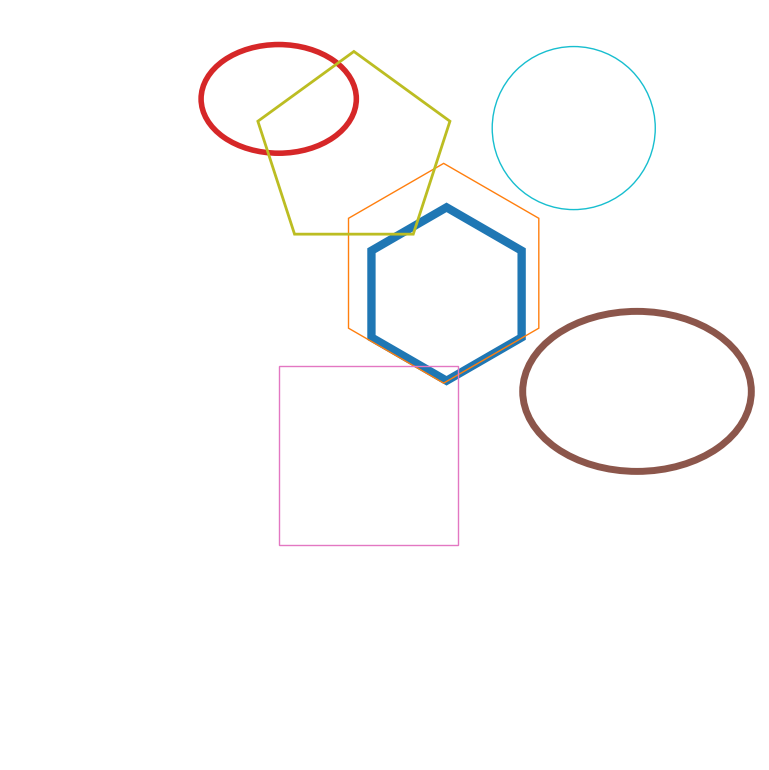[{"shape": "hexagon", "thickness": 3, "radius": 0.56, "center": [0.58, 0.618]}, {"shape": "hexagon", "thickness": 0.5, "radius": 0.71, "center": [0.576, 0.645]}, {"shape": "oval", "thickness": 2, "radius": 0.5, "center": [0.362, 0.872]}, {"shape": "oval", "thickness": 2.5, "radius": 0.74, "center": [0.827, 0.492]}, {"shape": "square", "thickness": 0.5, "radius": 0.58, "center": [0.478, 0.408]}, {"shape": "pentagon", "thickness": 1, "radius": 0.66, "center": [0.46, 0.802]}, {"shape": "circle", "thickness": 0.5, "radius": 0.53, "center": [0.745, 0.834]}]